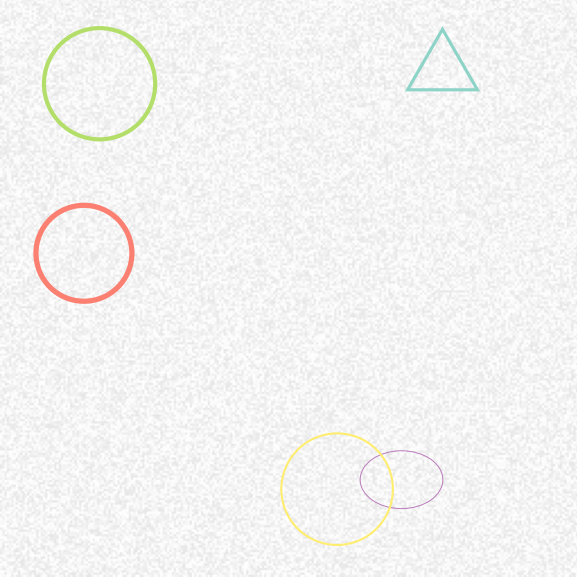[{"shape": "triangle", "thickness": 1.5, "radius": 0.35, "center": [0.766, 0.879]}, {"shape": "circle", "thickness": 2.5, "radius": 0.42, "center": [0.145, 0.561]}, {"shape": "circle", "thickness": 2, "radius": 0.48, "center": [0.172, 0.854]}, {"shape": "oval", "thickness": 0.5, "radius": 0.36, "center": [0.695, 0.169]}, {"shape": "circle", "thickness": 1, "radius": 0.48, "center": [0.584, 0.152]}]